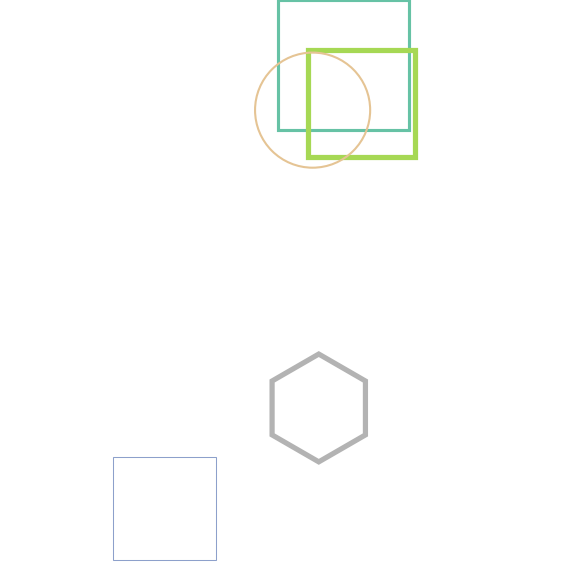[{"shape": "square", "thickness": 1.5, "radius": 0.57, "center": [0.595, 0.887]}, {"shape": "square", "thickness": 0.5, "radius": 0.45, "center": [0.284, 0.119]}, {"shape": "square", "thickness": 2.5, "radius": 0.46, "center": [0.626, 0.821]}, {"shape": "circle", "thickness": 1, "radius": 0.5, "center": [0.541, 0.808]}, {"shape": "hexagon", "thickness": 2.5, "radius": 0.47, "center": [0.552, 0.293]}]